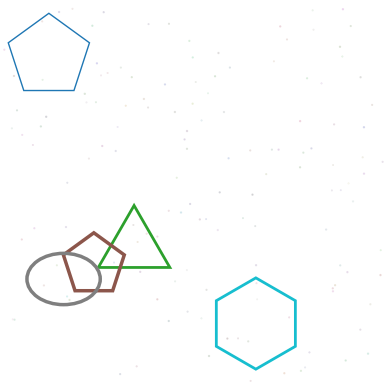[{"shape": "pentagon", "thickness": 1, "radius": 0.55, "center": [0.127, 0.855]}, {"shape": "triangle", "thickness": 2, "radius": 0.54, "center": [0.348, 0.359]}, {"shape": "pentagon", "thickness": 2.5, "radius": 0.42, "center": [0.244, 0.312]}, {"shape": "oval", "thickness": 2.5, "radius": 0.48, "center": [0.165, 0.275]}, {"shape": "hexagon", "thickness": 2, "radius": 0.59, "center": [0.665, 0.16]}]